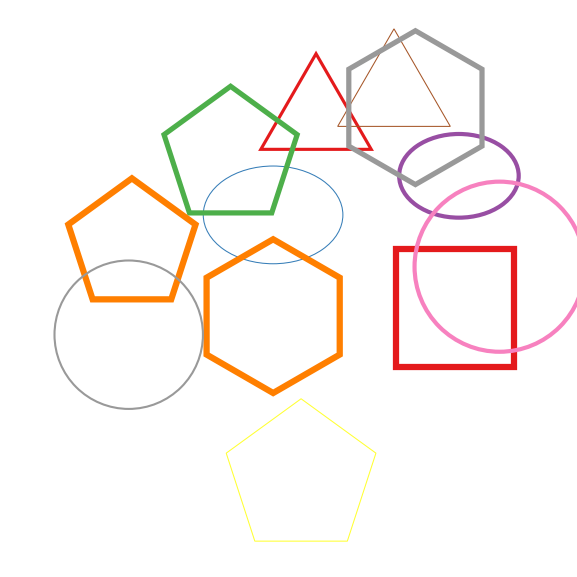[{"shape": "square", "thickness": 3, "radius": 0.51, "center": [0.787, 0.466]}, {"shape": "triangle", "thickness": 1.5, "radius": 0.55, "center": [0.547, 0.796]}, {"shape": "oval", "thickness": 0.5, "radius": 0.6, "center": [0.473, 0.627]}, {"shape": "pentagon", "thickness": 2.5, "radius": 0.61, "center": [0.399, 0.729]}, {"shape": "oval", "thickness": 2, "radius": 0.52, "center": [0.795, 0.695]}, {"shape": "hexagon", "thickness": 3, "radius": 0.67, "center": [0.473, 0.452]}, {"shape": "pentagon", "thickness": 3, "radius": 0.58, "center": [0.228, 0.574]}, {"shape": "pentagon", "thickness": 0.5, "radius": 0.68, "center": [0.521, 0.172]}, {"shape": "triangle", "thickness": 0.5, "radius": 0.56, "center": [0.682, 0.837]}, {"shape": "circle", "thickness": 2, "radius": 0.74, "center": [0.865, 0.537]}, {"shape": "hexagon", "thickness": 2.5, "radius": 0.67, "center": [0.719, 0.813]}, {"shape": "circle", "thickness": 1, "radius": 0.64, "center": [0.223, 0.42]}]